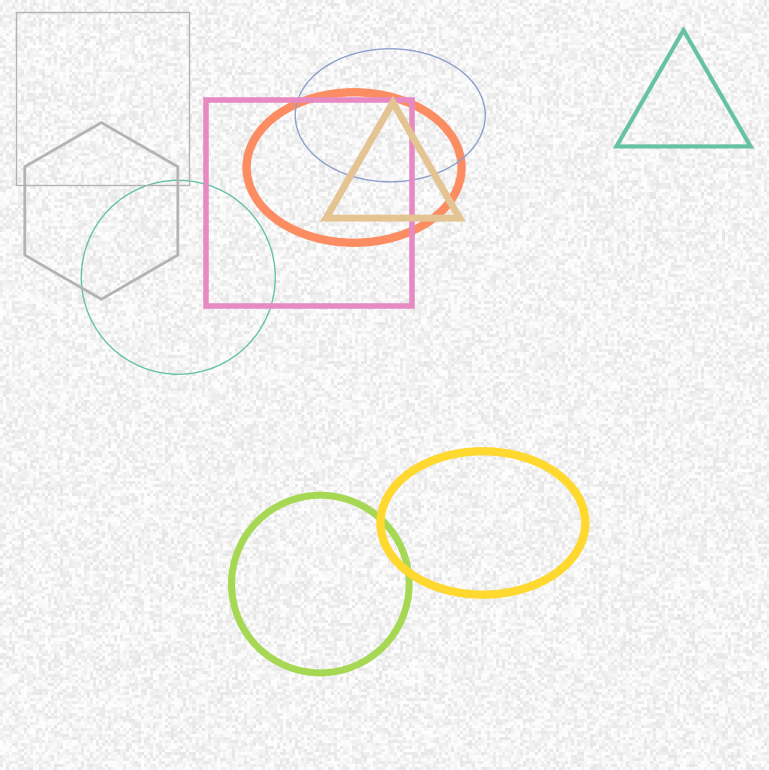[{"shape": "circle", "thickness": 0.5, "radius": 0.63, "center": [0.232, 0.64]}, {"shape": "triangle", "thickness": 1.5, "radius": 0.5, "center": [0.888, 0.86]}, {"shape": "oval", "thickness": 3, "radius": 0.7, "center": [0.46, 0.782]}, {"shape": "oval", "thickness": 0.5, "radius": 0.62, "center": [0.507, 0.85]}, {"shape": "square", "thickness": 2, "radius": 0.67, "center": [0.401, 0.736]}, {"shape": "circle", "thickness": 2.5, "radius": 0.58, "center": [0.416, 0.241]}, {"shape": "oval", "thickness": 3, "radius": 0.67, "center": [0.627, 0.321]}, {"shape": "triangle", "thickness": 2.5, "radius": 0.5, "center": [0.51, 0.767]}, {"shape": "hexagon", "thickness": 1, "radius": 0.57, "center": [0.132, 0.726]}, {"shape": "square", "thickness": 0.5, "radius": 0.56, "center": [0.133, 0.872]}]